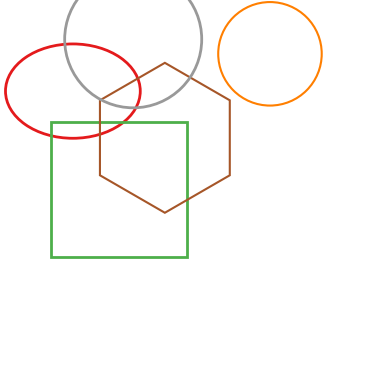[{"shape": "oval", "thickness": 2, "radius": 0.88, "center": [0.189, 0.763]}, {"shape": "square", "thickness": 2, "radius": 0.88, "center": [0.309, 0.507]}, {"shape": "circle", "thickness": 1.5, "radius": 0.67, "center": [0.701, 0.86]}, {"shape": "hexagon", "thickness": 1.5, "radius": 0.97, "center": [0.428, 0.642]}, {"shape": "circle", "thickness": 2, "radius": 0.89, "center": [0.346, 0.898]}]